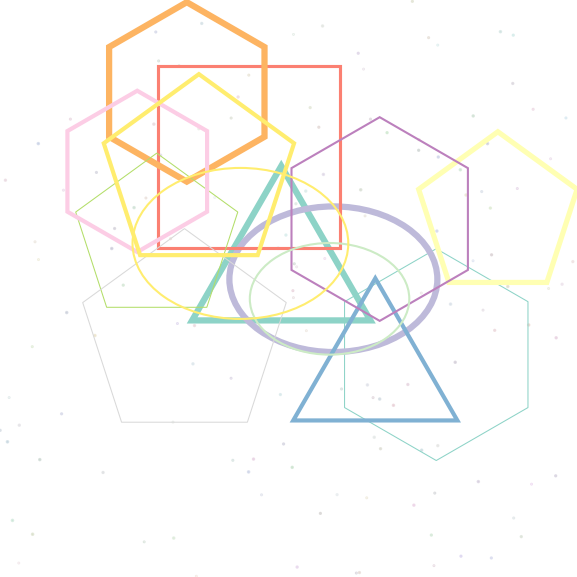[{"shape": "hexagon", "thickness": 0.5, "radius": 0.92, "center": [0.755, 0.385]}, {"shape": "triangle", "thickness": 3, "radius": 0.89, "center": [0.487, 0.533]}, {"shape": "pentagon", "thickness": 2.5, "radius": 0.72, "center": [0.862, 0.627]}, {"shape": "oval", "thickness": 3, "radius": 0.9, "center": [0.577, 0.516]}, {"shape": "square", "thickness": 1.5, "radius": 0.79, "center": [0.432, 0.727]}, {"shape": "triangle", "thickness": 2, "radius": 0.82, "center": [0.65, 0.353]}, {"shape": "hexagon", "thickness": 3, "radius": 0.78, "center": [0.323, 0.84]}, {"shape": "pentagon", "thickness": 0.5, "radius": 0.74, "center": [0.271, 0.586]}, {"shape": "hexagon", "thickness": 2, "radius": 0.7, "center": [0.238, 0.702]}, {"shape": "pentagon", "thickness": 0.5, "radius": 0.93, "center": [0.319, 0.418]}, {"shape": "hexagon", "thickness": 1, "radius": 0.88, "center": [0.657, 0.62]}, {"shape": "oval", "thickness": 1, "radius": 0.69, "center": [0.571, 0.482]}, {"shape": "pentagon", "thickness": 2, "radius": 0.87, "center": [0.344, 0.697]}, {"shape": "oval", "thickness": 1, "radius": 0.93, "center": [0.416, 0.578]}]